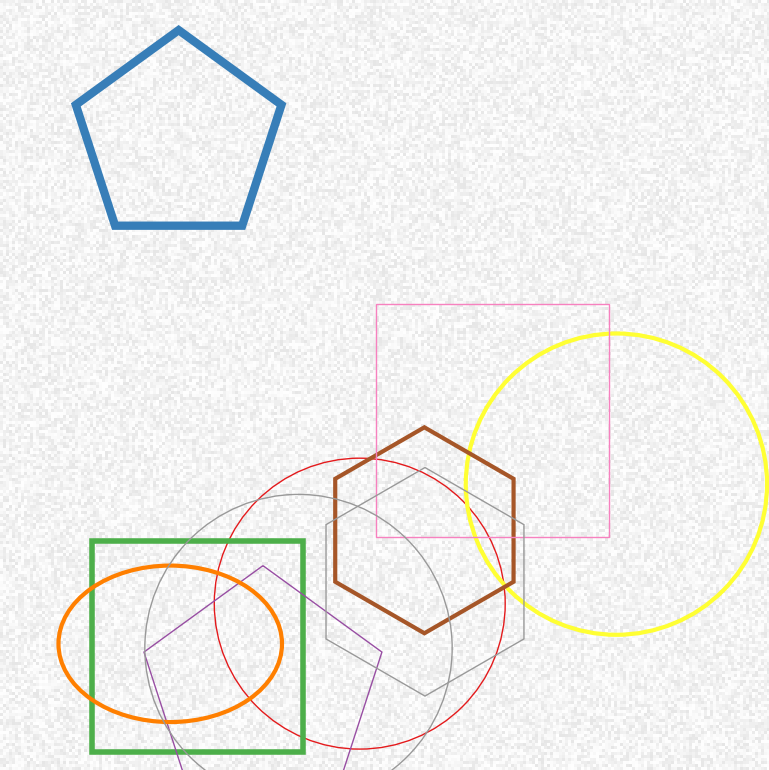[{"shape": "circle", "thickness": 0.5, "radius": 0.94, "center": [0.467, 0.216]}, {"shape": "pentagon", "thickness": 3, "radius": 0.7, "center": [0.232, 0.82]}, {"shape": "square", "thickness": 2, "radius": 0.68, "center": [0.257, 0.16]}, {"shape": "pentagon", "thickness": 0.5, "radius": 0.81, "center": [0.341, 0.103]}, {"shape": "oval", "thickness": 1.5, "radius": 0.73, "center": [0.221, 0.164]}, {"shape": "circle", "thickness": 1.5, "radius": 0.98, "center": [0.801, 0.371]}, {"shape": "hexagon", "thickness": 1.5, "radius": 0.67, "center": [0.551, 0.311]}, {"shape": "square", "thickness": 0.5, "radius": 0.76, "center": [0.64, 0.454]}, {"shape": "hexagon", "thickness": 0.5, "radius": 0.74, "center": [0.552, 0.244]}, {"shape": "circle", "thickness": 0.5, "radius": 1.0, "center": [0.388, 0.158]}]